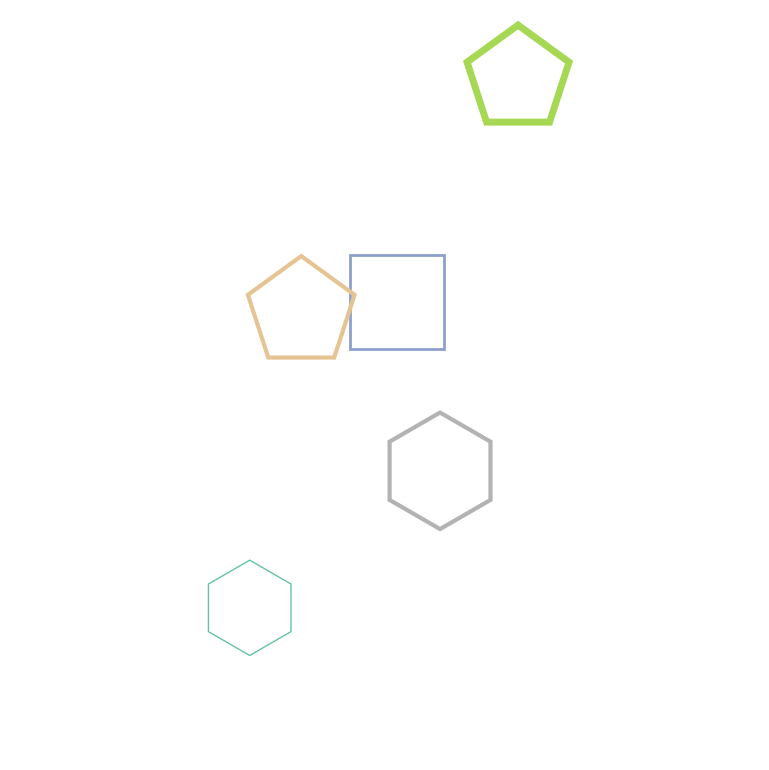[{"shape": "hexagon", "thickness": 0.5, "radius": 0.31, "center": [0.324, 0.211]}, {"shape": "square", "thickness": 1, "radius": 0.31, "center": [0.515, 0.607]}, {"shape": "pentagon", "thickness": 2.5, "radius": 0.35, "center": [0.673, 0.898]}, {"shape": "pentagon", "thickness": 1.5, "radius": 0.36, "center": [0.391, 0.595]}, {"shape": "hexagon", "thickness": 1.5, "radius": 0.38, "center": [0.571, 0.389]}]